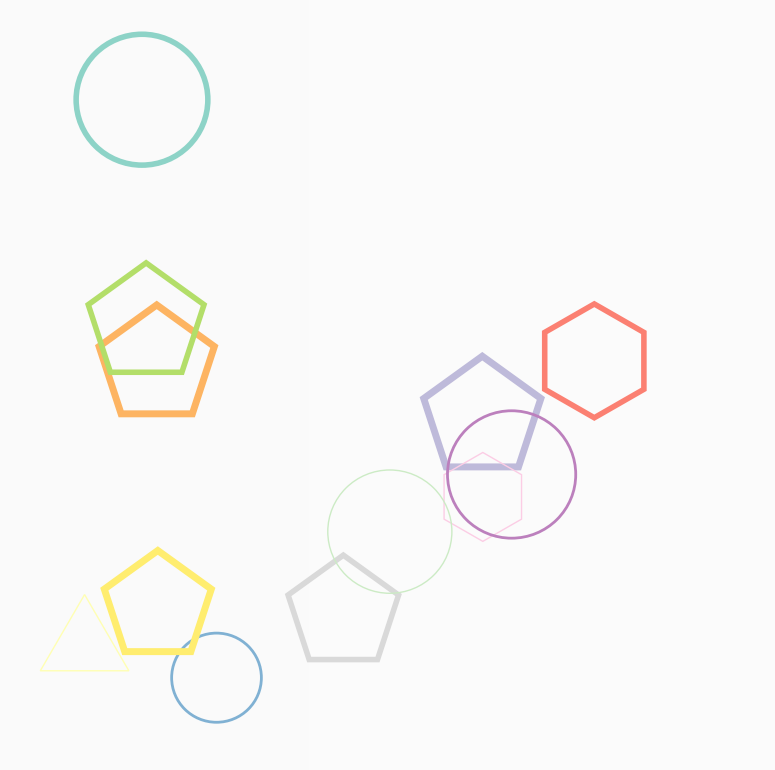[{"shape": "circle", "thickness": 2, "radius": 0.42, "center": [0.183, 0.871]}, {"shape": "triangle", "thickness": 0.5, "radius": 0.33, "center": [0.109, 0.162]}, {"shape": "pentagon", "thickness": 2.5, "radius": 0.4, "center": [0.622, 0.458]}, {"shape": "hexagon", "thickness": 2, "radius": 0.37, "center": [0.767, 0.531]}, {"shape": "circle", "thickness": 1, "radius": 0.29, "center": [0.279, 0.12]}, {"shape": "pentagon", "thickness": 2.5, "radius": 0.39, "center": [0.202, 0.526]}, {"shape": "pentagon", "thickness": 2, "radius": 0.39, "center": [0.189, 0.58]}, {"shape": "hexagon", "thickness": 0.5, "radius": 0.29, "center": [0.623, 0.355]}, {"shape": "pentagon", "thickness": 2, "radius": 0.37, "center": [0.443, 0.204]}, {"shape": "circle", "thickness": 1, "radius": 0.41, "center": [0.66, 0.384]}, {"shape": "circle", "thickness": 0.5, "radius": 0.4, "center": [0.503, 0.31]}, {"shape": "pentagon", "thickness": 2.5, "radius": 0.36, "center": [0.204, 0.212]}]